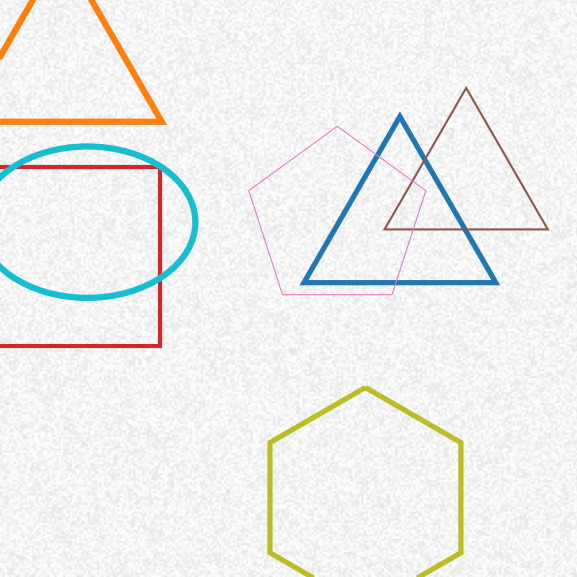[{"shape": "triangle", "thickness": 2.5, "radius": 0.96, "center": [0.692, 0.606]}, {"shape": "triangle", "thickness": 3, "radius": 1.0, "center": [0.108, 0.888]}, {"shape": "square", "thickness": 2, "radius": 0.78, "center": [0.123, 0.555]}, {"shape": "triangle", "thickness": 1, "radius": 0.82, "center": [0.807, 0.684]}, {"shape": "pentagon", "thickness": 0.5, "radius": 0.81, "center": [0.584, 0.619]}, {"shape": "hexagon", "thickness": 2.5, "radius": 0.95, "center": [0.633, 0.137]}, {"shape": "oval", "thickness": 3, "radius": 0.94, "center": [0.151, 0.614]}]